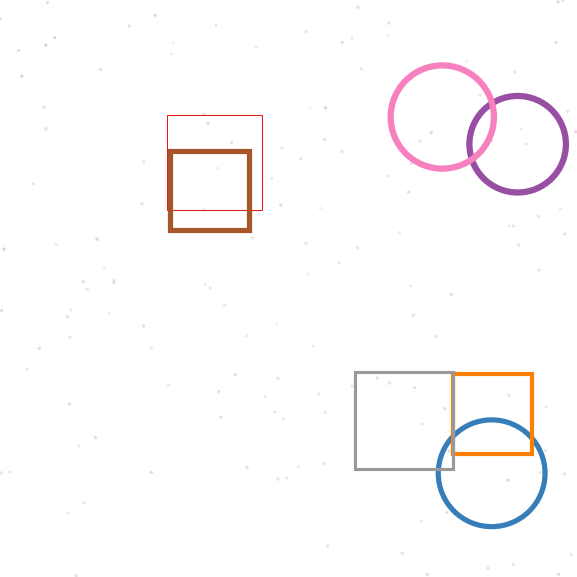[{"shape": "square", "thickness": 0.5, "radius": 0.41, "center": [0.372, 0.718]}, {"shape": "circle", "thickness": 2.5, "radius": 0.46, "center": [0.851, 0.18]}, {"shape": "circle", "thickness": 3, "radius": 0.42, "center": [0.896, 0.749]}, {"shape": "square", "thickness": 2, "radius": 0.34, "center": [0.852, 0.282]}, {"shape": "square", "thickness": 2.5, "radius": 0.34, "center": [0.362, 0.67]}, {"shape": "circle", "thickness": 3, "radius": 0.45, "center": [0.766, 0.797]}, {"shape": "square", "thickness": 1.5, "radius": 0.42, "center": [0.7, 0.271]}]